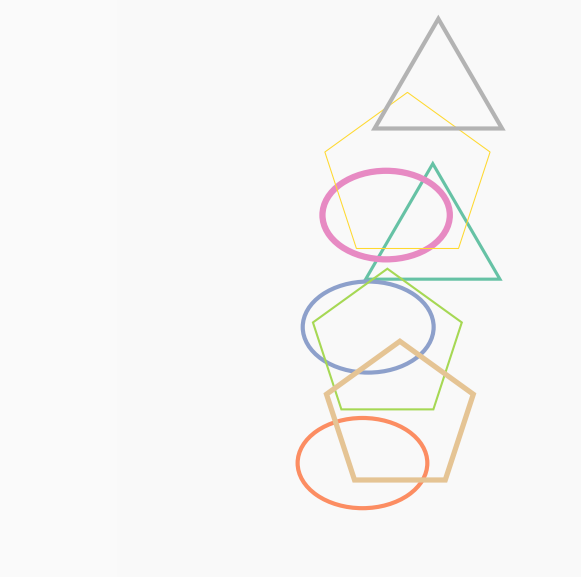[{"shape": "triangle", "thickness": 1.5, "radius": 0.67, "center": [0.745, 0.582]}, {"shape": "oval", "thickness": 2, "radius": 0.56, "center": [0.624, 0.197]}, {"shape": "oval", "thickness": 2, "radius": 0.56, "center": [0.633, 0.433]}, {"shape": "oval", "thickness": 3, "radius": 0.55, "center": [0.664, 0.627]}, {"shape": "pentagon", "thickness": 1, "radius": 0.67, "center": [0.666, 0.399]}, {"shape": "pentagon", "thickness": 0.5, "radius": 0.75, "center": [0.701, 0.69]}, {"shape": "pentagon", "thickness": 2.5, "radius": 0.66, "center": [0.688, 0.275]}, {"shape": "triangle", "thickness": 2, "radius": 0.63, "center": [0.754, 0.84]}]